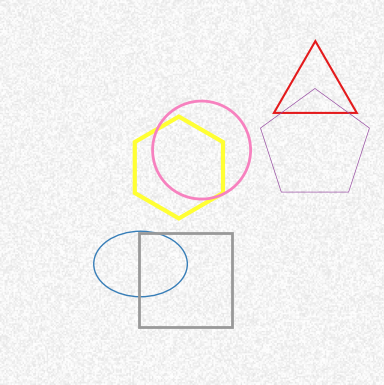[{"shape": "triangle", "thickness": 1.5, "radius": 0.62, "center": [0.819, 0.769]}, {"shape": "oval", "thickness": 1, "radius": 0.61, "center": [0.365, 0.314]}, {"shape": "pentagon", "thickness": 0.5, "radius": 0.74, "center": [0.818, 0.621]}, {"shape": "hexagon", "thickness": 3, "radius": 0.66, "center": [0.465, 0.565]}, {"shape": "circle", "thickness": 2, "radius": 0.64, "center": [0.524, 0.61]}, {"shape": "square", "thickness": 2, "radius": 0.61, "center": [0.482, 0.272]}]